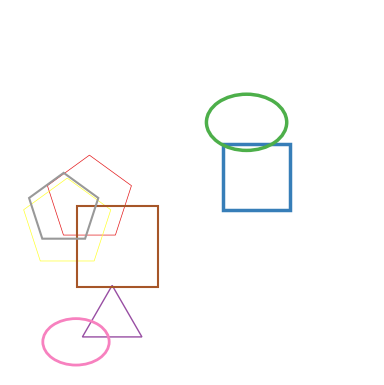[{"shape": "pentagon", "thickness": 0.5, "radius": 0.57, "center": [0.232, 0.482]}, {"shape": "square", "thickness": 2.5, "radius": 0.43, "center": [0.666, 0.54]}, {"shape": "oval", "thickness": 2.5, "radius": 0.52, "center": [0.64, 0.682]}, {"shape": "triangle", "thickness": 1, "radius": 0.45, "center": [0.291, 0.17]}, {"shape": "pentagon", "thickness": 0.5, "radius": 0.59, "center": [0.175, 0.418]}, {"shape": "square", "thickness": 1.5, "radius": 0.53, "center": [0.306, 0.359]}, {"shape": "oval", "thickness": 2, "radius": 0.43, "center": [0.197, 0.112]}, {"shape": "pentagon", "thickness": 1.5, "radius": 0.47, "center": [0.165, 0.457]}]